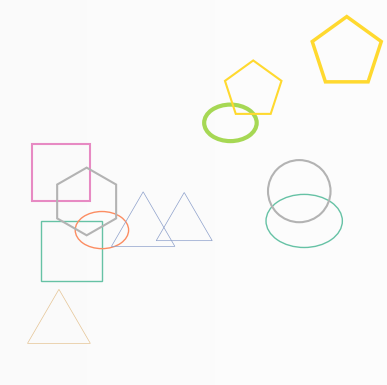[{"shape": "square", "thickness": 1, "radius": 0.39, "center": [0.184, 0.348]}, {"shape": "oval", "thickness": 1, "radius": 0.49, "center": [0.785, 0.426]}, {"shape": "oval", "thickness": 1, "radius": 0.34, "center": [0.263, 0.402]}, {"shape": "triangle", "thickness": 0.5, "radius": 0.42, "center": [0.475, 0.417]}, {"shape": "triangle", "thickness": 0.5, "radius": 0.47, "center": [0.369, 0.407]}, {"shape": "square", "thickness": 1.5, "radius": 0.37, "center": [0.158, 0.552]}, {"shape": "oval", "thickness": 3, "radius": 0.34, "center": [0.595, 0.681]}, {"shape": "pentagon", "thickness": 2.5, "radius": 0.47, "center": [0.895, 0.863]}, {"shape": "pentagon", "thickness": 1.5, "radius": 0.38, "center": [0.653, 0.766]}, {"shape": "triangle", "thickness": 0.5, "radius": 0.47, "center": [0.152, 0.155]}, {"shape": "hexagon", "thickness": 1.5, "radius": 0.44, "center": [0.224, 0.477]}, {"shape": "circle", "thickness": 1.5, "radius": 0.4, "center": [0.772, 0.503]}]